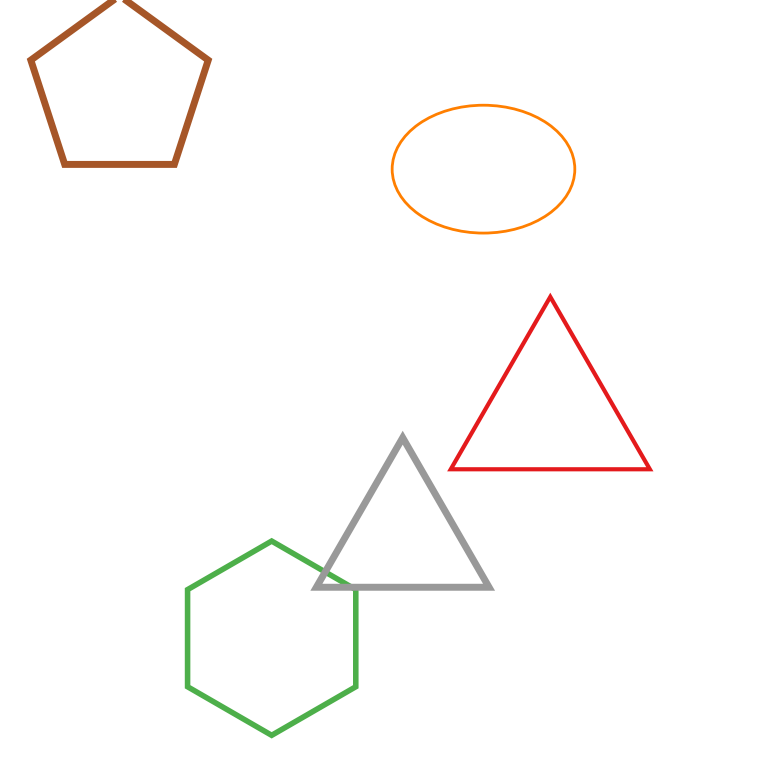[{"shape": "triangle", "thickness": 1.5, "radius": 0.75, "center": [0.715, 0.465]}, {"shape": "hexagon", "thickness": 2, "radius": 0.63, "center": [0.353, 0.171]}, {"shape": "oval", "thickness": 1, "radius": 0.59, "center": [0.628, 0.78]}, {"shape": "pentagon", "thickness": 2.5, "radius": 0.61, "center": [0.155, 0.884]}, {"shape": "triangle", "thickness": 2.5, "radius": 0.65, "center": [0.523, 0.302]}]